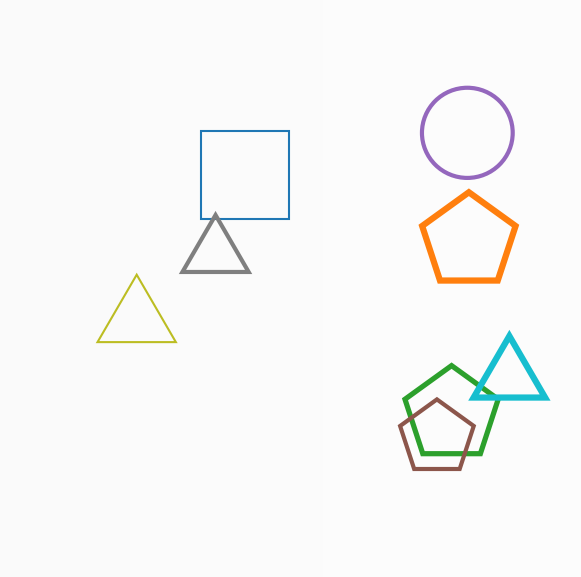[{"shape": "square", "thickness": 1, "radius": 0.38, "center": [0.422, 0.696]}, {"shape": "pentagon", "thickness": 3, "radius": 0.42, "center": [0.807, 0.582]}, {"shape": "pentagon", "thickness": 2.5, "radius": 0.42, "center": [0.777, 0.282]}, {"shape": "circle", "thickness": 2, "radius": 0.39, "center": [0.804, 0.769]}, {"shape": "pentagon", "thickness": 2, "radius": 0.33, "center": [0.752, 0.241]}, {"shape": "triangle", "thickness": 2, "radius": 0.33, "center": [0.371, 0.561]}, {"shape": "triangle", "thickness": 1, "radius": 0.39, "center": [0.235, 0.446]}, {"shape": "triangle", "thickness": 3, "radius": 0.36, "center": [0.876, 0.346]}]